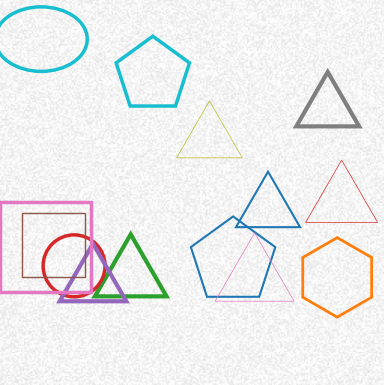[{"shape": "triangle", "thickness": 1.5, "radius": 0.48, "center": [0.696, 0.458]}, {"shape": "pentagon", "thickness": 1.5, "radius": 0.58, "center": [0.605, 0.322]}, {"shape": "hexagon", "thickness": 2, "radius": 0.52, "center": [0.876, 0.28]}, {"shape": "triangle", "thickness": 3, "radius": 0.54, "center": [0.34, 0.284]}, {"shape": "triangle", "thickness": 0.5, "radius": 0.54, "center": [0.887, 0.476]}, {"shape": "circle", "thickness": 2.5, "radius": 0.4, "center": [0.192, 0.309]}, {"shape": "triangle", "thickness": 3, "radius": 0.5, "center": [0.242, 0.267]}, {"shape": "square", "thickness": 1, "radius": 0.41, "center": [0.139, 0.363]}, {"shape": "square", "thickness": 2.5, "radius": 0.59, "center": [0.118, 0.358]}, {"shape": "triangle", "thickness": 0.5, "radius": 0.59, "center": [0.661, 0.277]}, {"shape": "triangle", "thickness": 3, "radius": 0.47, "center": [0.851, 0.719]}, {"shape": "triangle", "thickness": 0.5, "radius": 0.49, "center": [0.544, 0.639]}, {"shape": "pentagon", "thickness": 2.5, "radius": 0.5, "center": [0.397, 0.806]}, {"shape": "oval", "thickness": 2.5, "radius": 0.6, "center": [0.107, 0.898]}]